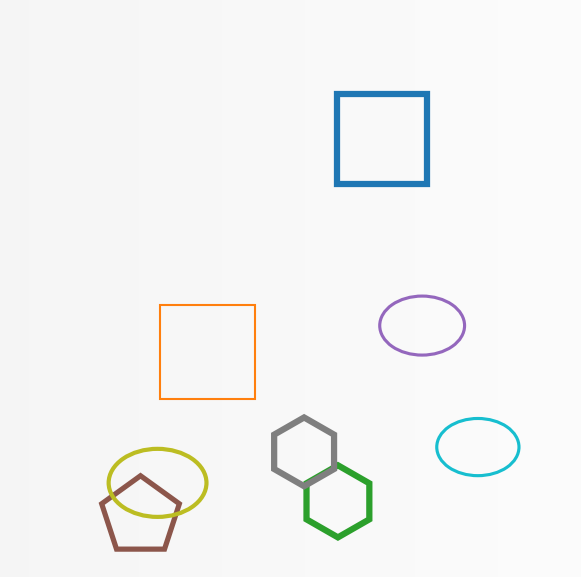[{"shape": "square", "thickness": 3, "radius": 0.39, "center": [0.658, 0.759]}, {"shape": "square", "thickness": 1, "radius": 0.41, "center": [0.357, 0.39]}, {"shape": "hexagon", "thickness": 3, "radius": 0.31, "center": [0.581, 0.131]}, {"shape": "oval", "thickness": 1.5, "radius": 0.36, "center": [0.726, 0.435]}, {"shape": "pentagon", "thickness": 2.5, "radius": 0.35, "center": [0.242, 0.105]}, {"shape": "hexagon", "thickness": 3, "radius": 0.3, "center": [0.523, 0.217]}, {"shape": "oval", "thickness": 2, "radius": 0.42, "center": [0.271, 0.163]}, {"shape": "oval", "thickness": 1.5, "radius": 0.35, "center": [0.822, 0.225]}]